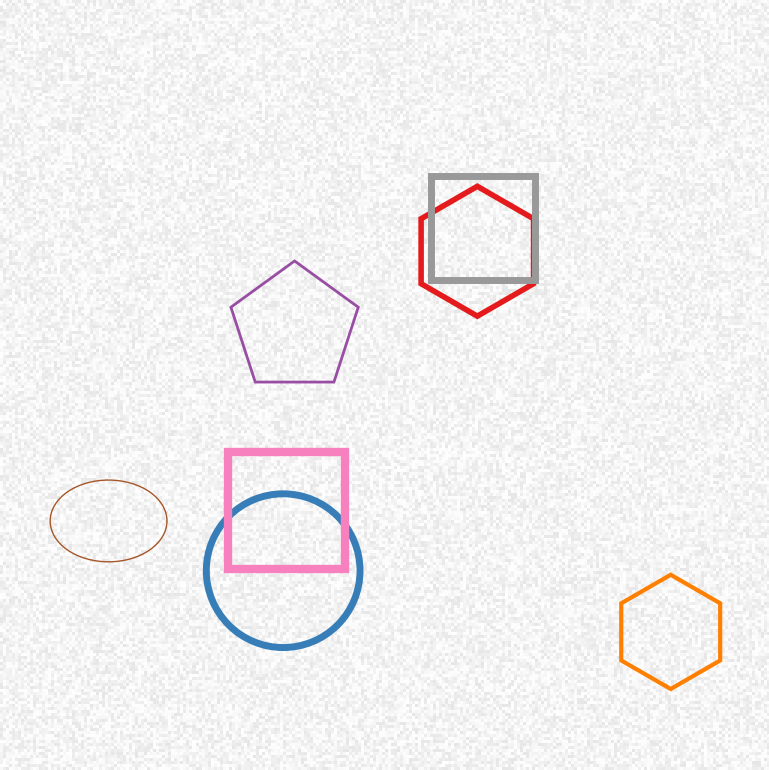[{"shape": "hexagon", "thickness": 2, "radius": 0.42, "center": [0.62, 0.674]}, {"shape": "circle", "thickness": 2.5, "radius": 0.5, "center": [0.368, 0.259]}, {"shape": "pentagon", "thickness": 1, "radius": 0.43, "center": [0.383, 0.574]}, {"shape": "hexagon", "thickness": 1.5, "radius": 0.37, "center": [0.871, 0.179]}, {"shape": "oval", "thickness": 0.5, "radius": 0.38, "center": [0.141, 0.323]}, {"shape": "square", "thickness": 3, "radius": 0.38, "center": [0.372, 0.337]}, {"shape": "square", "thickness": 2.5, "radius": 0.34, "center": [0.627, 0.704]}]